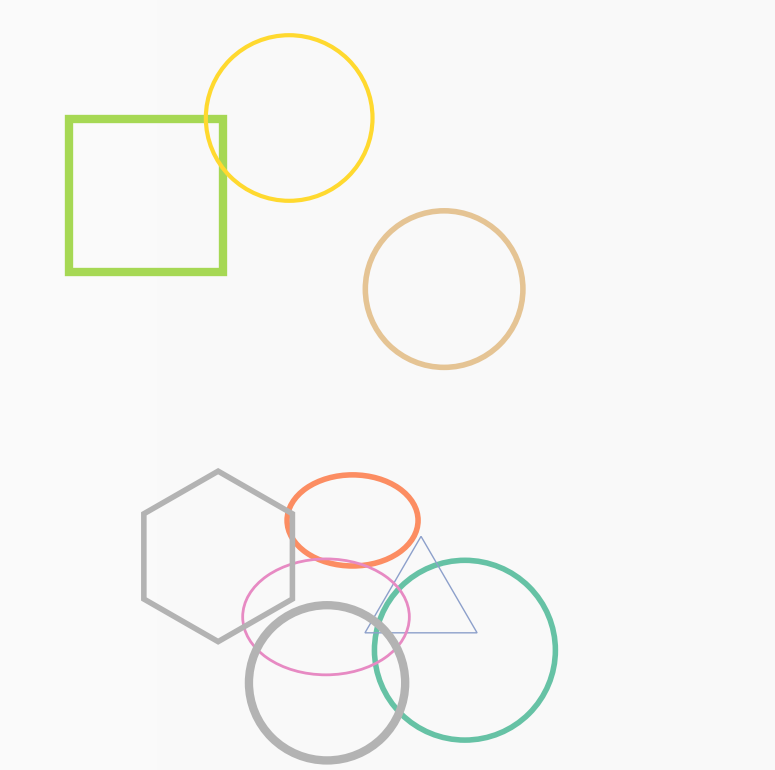[{"shape": "circle", "thickness": 2, "radius": 0.58, "center": [0.6, 0.156]}, {"shape": "oval", "thickness": 2, "radius": 0.42, "center": [0.455, 0.324]}, {"shape": "triangle", "thickness": 0.5, "radius": 0.42, "center": [0.543, 0.22]}, {"shape": "oval", "thickness": 1, "radius": 0.54, "center": [0.421, 0.199]}, {"shape": "square", "thickness": 3, "radius": 0.5, "center": [0.188, 0.747]}, {"shape": "circle", "thickness": 1.5, "radius": 0.54, "center": [0.373, 0.847]}, {"shape": "circle", "thickness": 2, "radius": 0.51, "center": [0.573, 0.625]}, {"shape": "hexagon", "thickness": 2, "radius": 0.55, "center": [0.281, 0.277]}, {"shape": "circle", "thickness": 3, "radius": 0.5, "center": [0.422, 0.113]}]